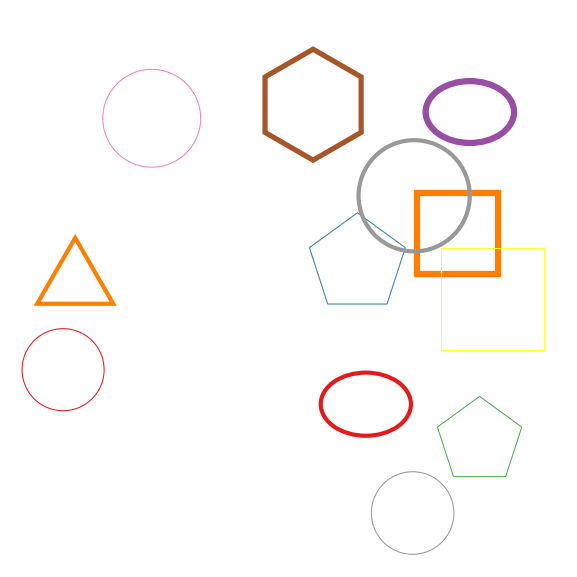[{"shape": "circle", "thickness": 0.5, "radius": 0.36, "center": [0.109, 0.359]}, {"shape": "oval", "thickness": 2, "radius": 0.39, "center": [0.633, 0.299]}, {"shape": "pentagon", "thickness": 0.5, "radius": 0.44, "center": [0.619, 0.543]}, {"shape": "pentagon", "thickness": 0.5, "radius": 0.38, "center": [0.83, 0.236]}, {"shape": "oval", "thickness": 3, "radius": 0.38, "center": [0.814, 0.805]}, {"shape": "square", "thickness": 3, "radius": 0.35, "center": [0.792, 0.594]}, {"shape": "triangle", "thickness": 2, "radius": 0.38, "center": [0.13, 0.511]}, {"shape": "square", "thickness": 0.5, "radius": 0.44, "center": [0.853, 0.482]}, {"shape": "hexagon", "thickness": 2.5, "radius": 0.48, "center": [0.542, 0.818]}, {"shape": "circle", "thickness": 0.5, "radius": 0.42, "center": [0.263, 0.794]}, {"shape": "circle", "thickness": 0.5, "radius": 0.36, "center": [0.715, 0.111]}, {"shape": "circle", "thickness": 2, "radius": 0.48, "center": [0.717, 0.66]}]